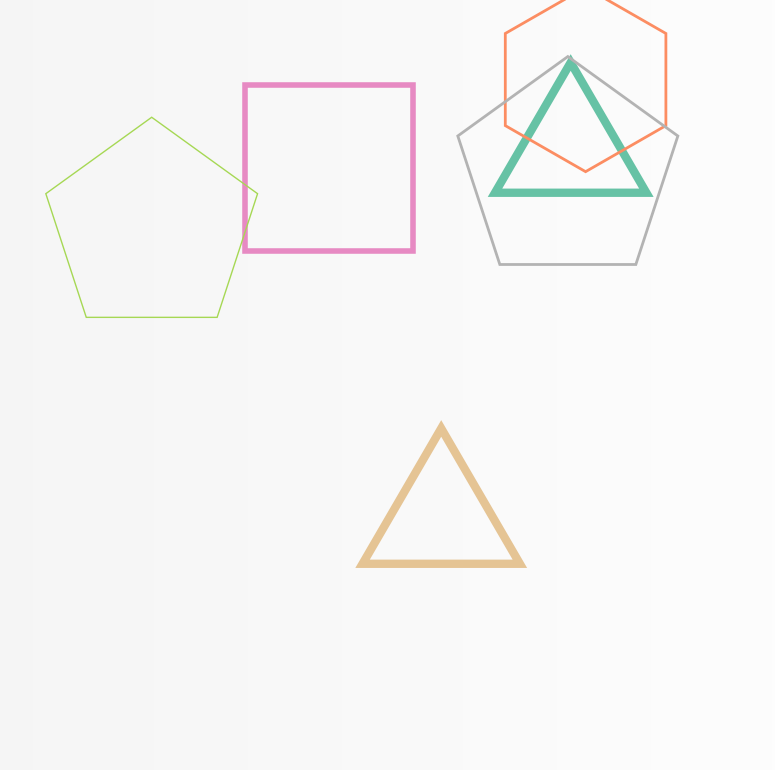[{"shape": "triangle", "thickness": 3, "radius": 0.56, "center": [0.736, 0.806]}, {"shape": "hexagon", "thickness": 1, "radius": 0.6, "center": [0.756, 0.897]}, {"shape": "square", "thickness": 2, "radius": 0.54, "center": [0.425, 0.782]}, {"shape": "pentagon", "thickness": 0.5, "radius": 0.72, "center": [0.196, 0.704]}, {"shape": "triangle", "thickness": 3, "radius": 0.59, "center": [0.569, 0.326]}, {"shape": "pentagon", "thickness": 1, "radius": 0.75, "center": [0.733, 0.777]}]